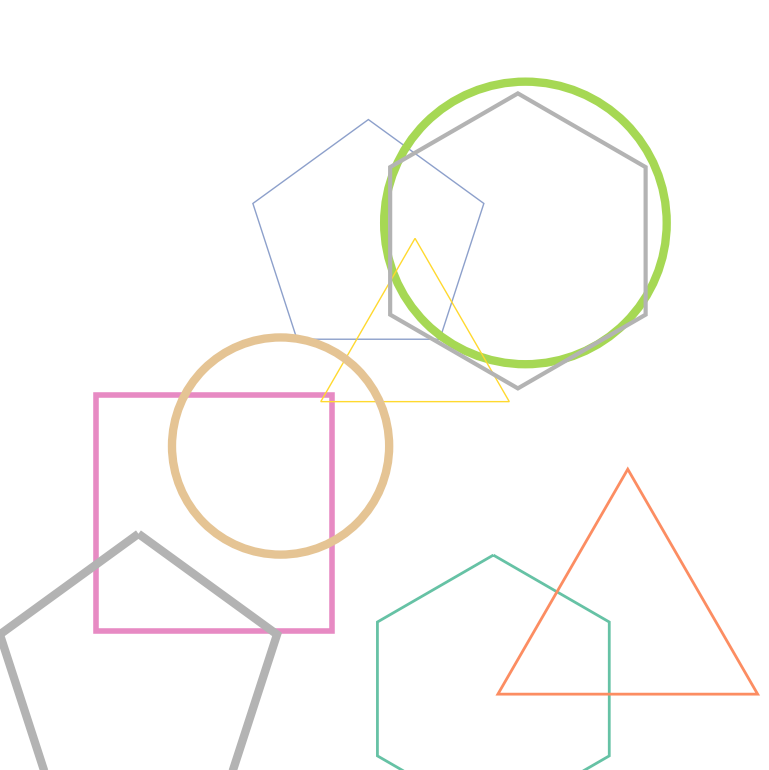[{"shape": "hexagon", "thickness": 1, "radius": 0.87, "center": [0.641, 0.105]}, {"shape": "triangle", "thickness": 1, "radius": 0.97, "center": [0.815, 0.196]}, {"shape": "pentagon", "thickness": 0.5, "radius": 0.79, "center": [0.478, 0.687]}, {"shape": "square", "thickness": 2, "radius": 0.77, "center": [0.278, 0.334]}, {"shape": "circle", "thickness": 3, "radius": 0.92, "center": [0.682, 0.71]}, {"shape": "triangle", "thickness": 0.5, "radius": 0.71, "center": [0.539, 0.549]}, {"shape": "circle", "thickness": 3, "radius": 0.71, "center": [0.364, 0.421]}, {"shape": "pentagon", "thickness": 3, "radius": 0.95, "center": [0.18, 0.118]}, {"shape": "hexagon", "thickness": 1.5, "radius": 0.96, "center": [0.673, 0.687]}]